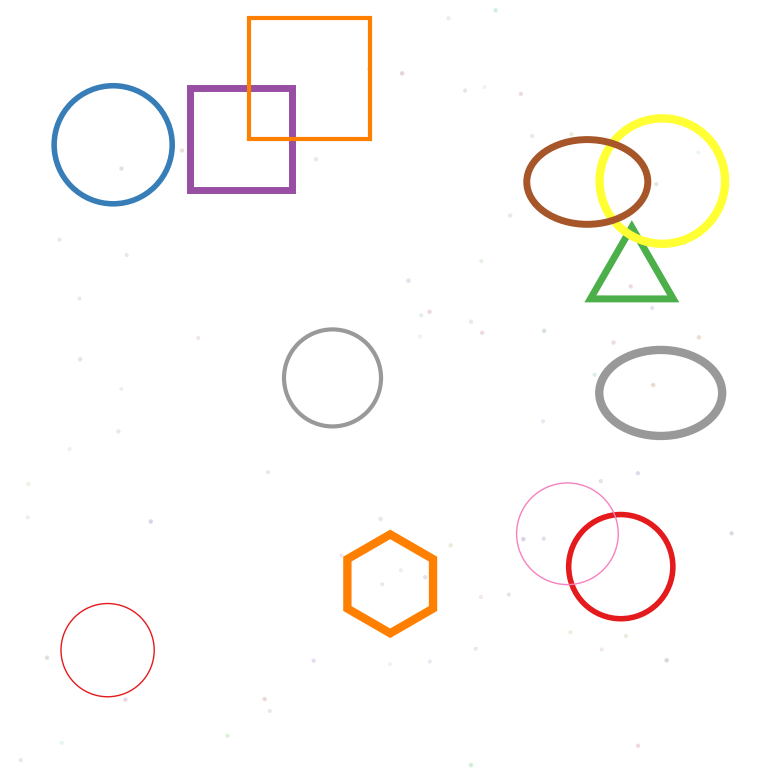[{"shape": "circle", "thickness": 2, "radius": 0.34, "center": [0.806, 0.264]}, {"shape": "circle", "thickness": 0.5, "radius": 0.3, "center": [0.14, 0.156]}, {"shape": "circle", "thickness": 2, "radius": 0.38, "center": [0.147, 0.812]}, {"shape": "triangle", "thickness": 2.5, "radius": 0.31, "center": [0.821, 0.643]}, {"shape": "square", "thickness": 2.5, "radius": 0.33, "center": [0.313, 0.819]}, {"shape": "hexagon", "thickness": 3, "radius": 0.32, "center": [0.507, 0.242]}, {"shape": "square", "thickness": 1.5, "radius": 0.39, "center": [0.402, 0.898]}, {"shape": "circle", "thickness": 3, "radius": 0.41, "center": [0.86, 0.765]}, {"shape": "oval", "thickness": 2.5, "radius": 0.39, "center": [0.763, 0.764]}, {"shape": "circle", "thickness": 0.5, "radius": 0.33, "center": [0.737, 0.307]}, {"shape": "circle", "thickness": 1.5, "radius": 0.32, "center": [0.432, 0.509]}, {"shape": "oval", "thickness": 3, "radius": 0.4, "center": [0.858, 0.49]}]